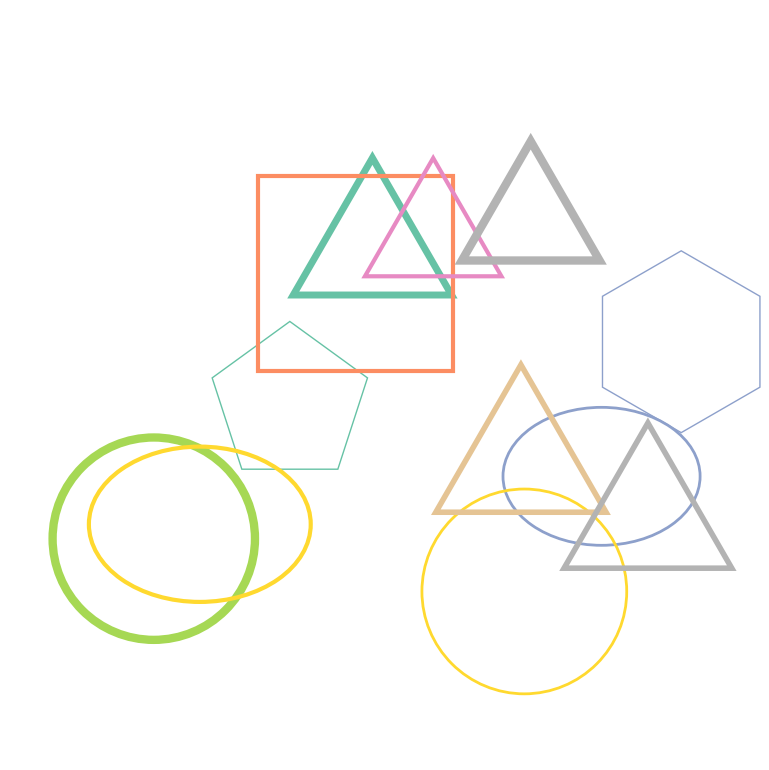[{"shape": "pentagon", "thickness": 0.5, "radius": 0.53, "center": [0.376, 0.476]}, {"shape": "triangle", "thickness": 2.5, "radius": 0.59, "center": [0.484, 0.676]}, {"shape": "square", "thickness": 1.5, "radius": 0.63, "center": [0.462, 0.645]}, {"shape": "hexagon", "thickness": 0.5, "radius": 0.59, "center": [0.885, 0.556]}, {"shape": "oval", "thickness": 1, "radius": 0.64, "center": [0.781, 0.381]}, {"shape": "triangle", "thickness": 1.5, "radius": 0.51, "center": [0.563, 0.692]}, {"shape": "circle", "thickness": 3, "radius": 0.66, "center": [0.2, 0.3]}, {"shape": "oval", "thickness": 1.5, "radius": 0.72, "center": [0.259, 0.319]}, {"shape": "circle", "thickness": 1, "radius": 0.66, "center": [0.681, 0.232]}, {"shape": "triangle", "thickness": 2, "radius": 0.64, "center": [0.677, 0.399]}, {"shape": "triangle", "thickness": 2, "radius": 0.63, "center": [0.841, 0.325]}, {"shape": "triangle", "thickness": 3, "radius": 0.52, "center": [0.689, 0.713]}]